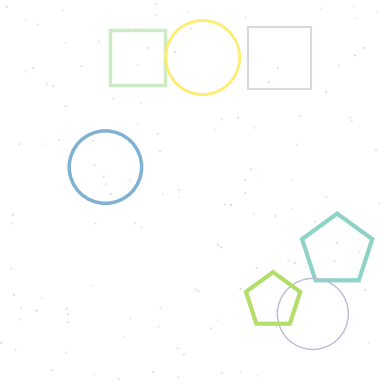[{"shape": "pentagon", "thickness": 3, "radius": 0.48, "center": [0.876, 0.349]}, {"shape": "circle", "thickness": 1, "radius": 0.46, "center": [0.813, 0.185]}, {"shape": "circle", "thickness": 2.5, "radius": 0.47, "center": [0.274, 0.566]}, {"shape": "pentagon", "thickness": 3, "radius": 0.37, "center": [0.709, 0.219]}, {"shape": "square", "thickness": 1.5, "radius": 0.4, "center": [0.726, 0.85]}, {"shape": "square", "thickness": 2.5, "radius": 0.36, "center": [0.357, 0.851]}, {"shape": "circle", "thickness": 2, "radius": 0.48, "center": [0.526, 0.851]}]